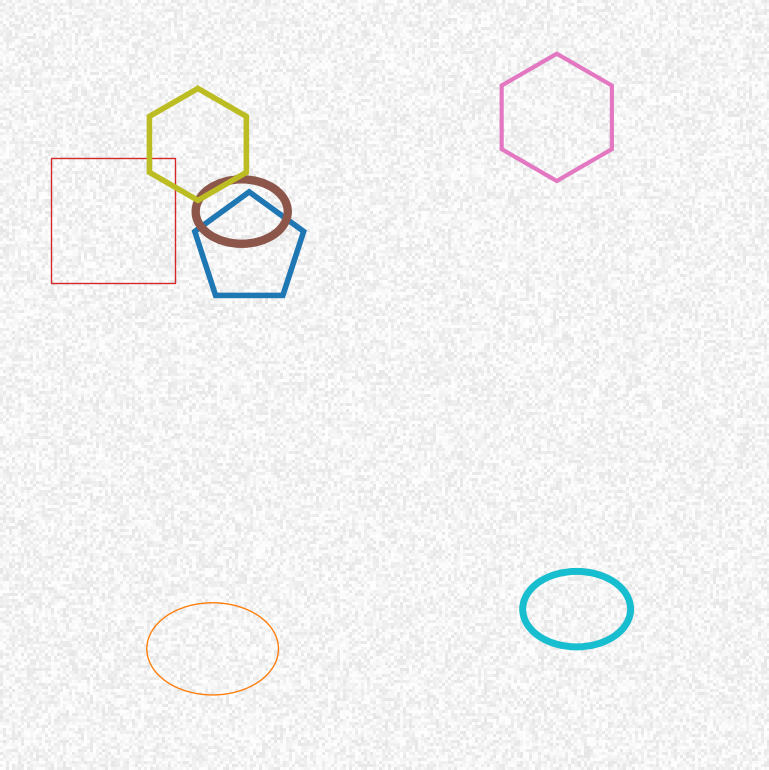[{"shape": "pentagon", "thickness": 2, "radius": 0.37, "center": [0.324, 0.676]}, {"shape": "oval", "thickness": 0.5, "radius": 0.43, "center": [0.276, 0.157]}, {"shape": "square", "thickness": 0.5, "radius": 0.4, "center": [0.147, 0.714]}, {"shape": "oval", "thickness": 3, "radius": 0.3, "center": [0.314, 0.725]}, {"shape": "hexagon", "thickness": 1.5, "radius": 0.41, "center": [0.723, 0.848]}, {"shape": "hexagon", "thickness": 2, "radius": 0.36, "center": [0.257, 0.812]}, {"shape": "oval", "thickness": 2.5, "radius": 0.35, "center": [0.749, 0.209]}]